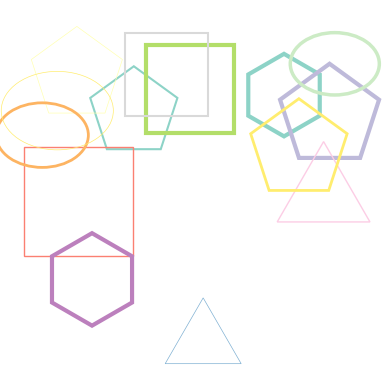[{"shape": "pentagon", "thickness": 1.5, "radius": 0.6, "center": [0.348, 0.709]}, {"shape": "hexagon", "thickness": 3, "radius": 0.54, "center": [0.738, 0.753]}, {"shape": "pentagon", "thickness": 0.5, "radius": 0.62, "center": [0.2, 0.807]}, {"shape": "pentagon", "thickness": 3, "radius": 0.68, "center": [0.856, 0.699]}, {"shape": "square", "thickness": 1, "radius": 0.71, "center": [0.204, 0.476]}, {"shape": "triangle", "thickness": 0.5, "radius": 0.57, "center": [0.528, 0.112]}, {"shape": "oval", "thickness": 2, "radius": 0.6, "center": [0.11, 0.649]}, {"shape": "square", "thickness": 3, "radius": 0.57, "center": [0.493, 0.769]}, {"shape": "triangle", "thickness": 1, "radius": 0.7, "center": [0.84, 0.493]}, {"shape": "square", "thickness": 1.5, "radius": 0.54, "center": [0.433, 0.807]}, {"shape": "hexagon", "thickness": 3, "radius": 0.6, "center": [0.239, 0.274]}, {"shape": "oval", "thickness": 2.5, "radius": 0.58, "center": [0.87, 0.834]}, {"shape": "pentagon", "thickness": 2, "radius": 0.66, "center": [0.776, 0.612]}, {"shape": "oval", "thickness": 0.5, "radius": 0.73, "center": [0.149, 0.713]}]